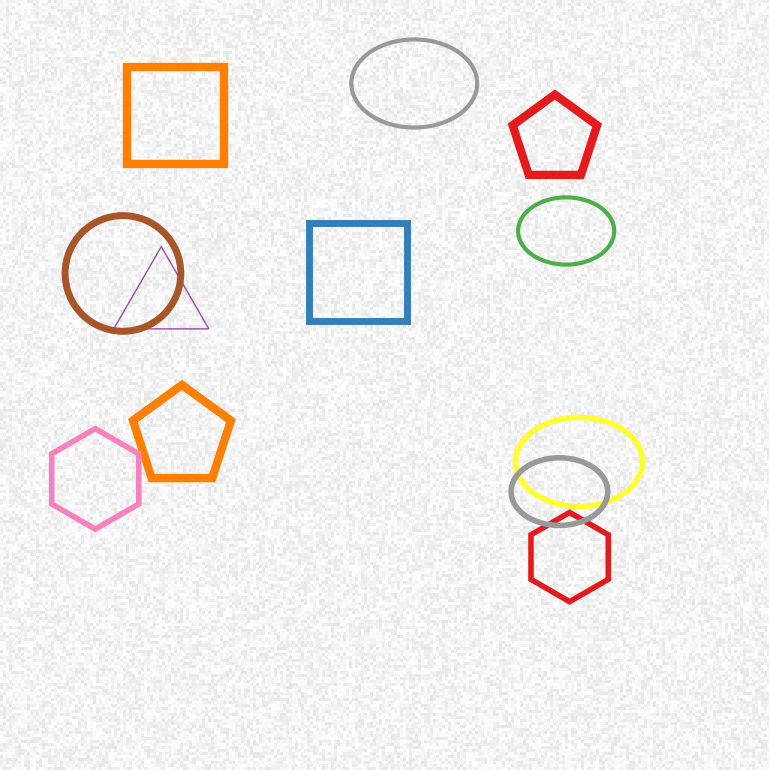[{"shape": "hexagon", "thickness": 2, "radius": 0.29, "center": [0.74, 0.277]}, {"shape": "pentagon", "thickness": 3, "radius": 0.29, "center": [0.721, 0.82]}, {"shape": "square", "thickness": 2.5, "radius": 0.32, "center": [0.465, 0.647]}, {"shape": "oval", "thickness": 1.5, "radius": 0.31, "center": [0.735, 0.7]}, {"shape": "triangle", "thickness": 0.5, "radius": 0.36, "center": [0.209, 0.609]}, {"shape": "square", "thickness": 3, "radius": 0.32, "center": [0.227, 0.85]}, {"shape": "pentagon", "thickness": 3, "radius": 0.33, "center": [0.236, 0.433]}, {"shape": "oval", "thickness": 2, "radius": 0.41, "center": [0.752, 0.4]}, {"shape": "circle", "thickness": 2.5, "radius": 0.38, "center": [0.16, 0.645]}, {"shape": "hexagon", "thickness": 2, "radius": 0.33, "center": [0.124, 0.378]}, {"shape": "oval", "thickness": 2, "radius": 0.31, "center": [0.727, 0.362]}, {"shape": "oval", "thickness": 1.5, "radius": 0.41, "center": [0.538, 0.892]}]